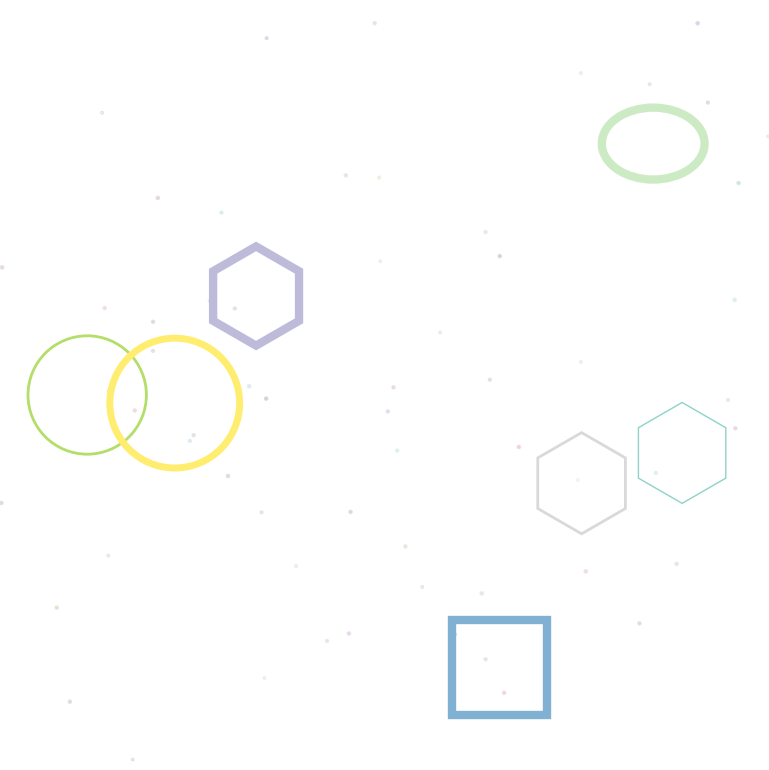[{"shape": "hexagon", "thickness": 0.5, "radius": 0.33, "center": [0.886, 0.412]}, {"shape": "hexagon", "thickness": 3, "radius": 0.32, "center": [0.333, 0.616]}, {"shape": "square", "thickness": 3, "radius": 0.31, "center": [0.648, 0.133]}, {"shape": "circle", "thickness": 1, "radius": 0.38, "center": [0.113, 0.487]}, {"shape": "hexagon", "thickness": 1, "radius": 0.33, "center": [0.755, 0.372]}, {"shape": "oval", "thickness": 3, "radius": 0.33, "center": [0.848, 0.814]}, {"shape": "circle", "thickness": 2.5, "radius": 0.42, "center": [0.227, 0.477]}]